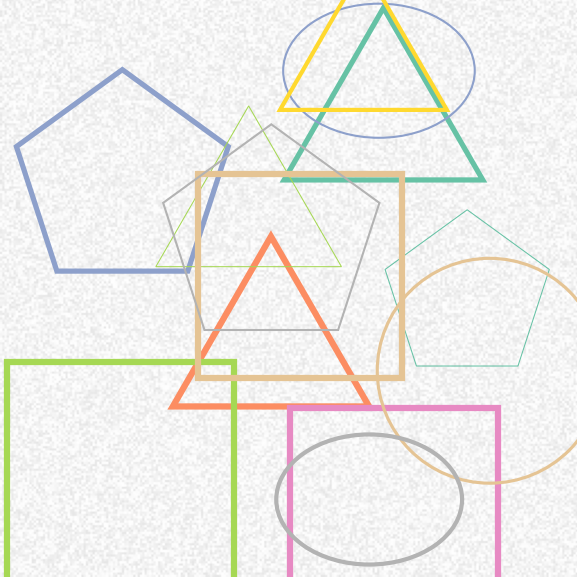[{"shape": "pentagon", "thickness": 0.5, "radius": 0.75, "center": [0.809, 0.486]}, {"shape": "triangle", "thickness": 2.5, "radius": 0.99, "center": [0.664, 0.787]}, {"shape": "triangle", "thickness": 3, "radius": 0.98, "center": [0.469, 0.393]}, {"shape": "oval", "thickness": 1, "radius": 0.83, "center": [0.656, 0.877]}, {"shape": "pentagon", "thickness": 2.5, "radius": 0.96, "center": [0.212, 0.686]}, {"shape": "square", "thickness": 3, "radius": 0.9, "center": [0.682, 0.112]}, {"shape": "square", "thickness": 3, "radius": 0.98, "center": [0.209, 0.176]}, {"shape": "triangle", "thickness": 0.5, "radius": 0.93, "center": [0.431, 0.63]}, {"shape": "triangle", "thickness": 2, "radius": 0.83, "center": [0.629, 0.892]}, {"shape": "circle", "thickness": 1.5, "radius": 0.97, "center": [0.848, 0.357]}, {"shape": "square", "thickness": 3, "radius": 0.88, "center": [0.519, 0.521]}, {"shape": "oval", "thickness": 2, "radius": 0.8, "center": [0.639, 0.134]}, {"shape": "pentagon", "thickness": 1, "radius": 0.98, "center": [0.47, 0.587]}]